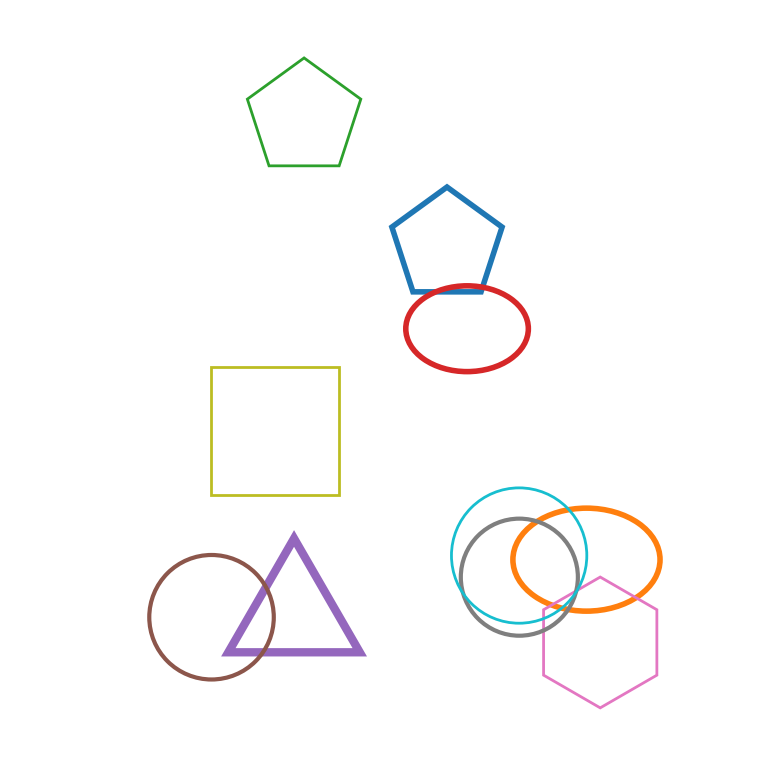[{"shape": "pentagon", "thickness": 2, "radius": 0.38, "center": [0.581, 0.682]}, {"shape": "oval", "thickness": 2, "radius": 0.48, "center": [0.762, 0.273]}, {"shape": "pentagon", "thickness": 1, "radius": 0.39, "center": [0.395, 0.847]}, {"shape": "oval", "thickness": 2, "radius": 0.4, "center": [0.607, 0.573]}, {"shape": "triangle", "thickness": 3, "radius": 0.49, "center": [0.382, 0.202]}, {"shape": "circle", "thickness": 1.5, "radius": 0.4, "center": [0.275, 0.198]}, {"shape": "hexagon", "thickness": 1, "radius": 0.42, "center": [0.78, 0.166]}, {"shape": "circle", "thickness": 1.5, "radius": 0.38, "center": [0.674, 0.25]}, {"shape": "square", "thickness": 1, "radius": 0.42, "center": [0.358, 0.441]}, {"shape": "circle", "thickness": 1, "radius": 0.44, "center": [0.674, 0.279]}]